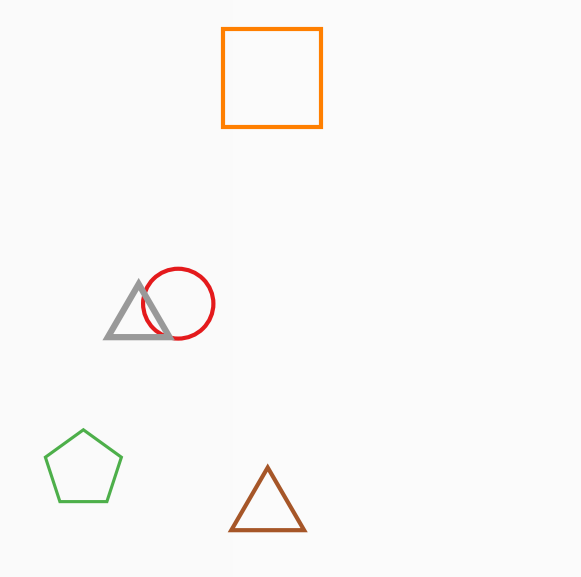[{"shape": "circle", "thickness": 2, "radius": 0.3, "center": [0.307, 0.473]}, {"shape": "pentagon", "thickness": 1.5, "radius": 0.34, "center": [0.143, 0.186]}, {"shape": "square", "thickness": 2, "radius": 0.42, "center": [0.468, 0.864]}, {"shape": "triangle", "thickness": 2, "radius": 0.36, "center": [0.461, 0.117]}, {"shape": "triangle", "thickness": 3, "radius": 0.31, "center": [0.239, 0.446]}]